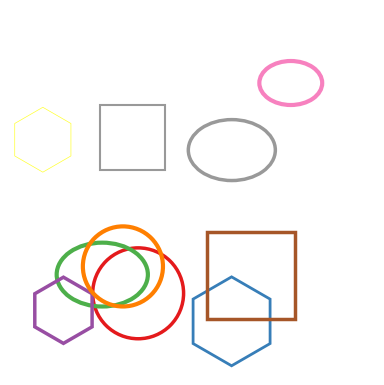[{"shape": "circle", "thickness": 2.5, "radius": 0.59, "center": [0.359, 0.238]}, {"shape": "hexagon", "thickness": 2, "radius": 0.58, "center": [0.602, 0.165]}, {"shape": "oval", "thickness": 3, "radius": 0.59, "center": [0.266, 0.287]}, {"shape": "hexagon", "thickness": 2.5, "radius": 0.43, "center": [0.165, 0.194]}, {"shape": "circle", "thickness": 3, "radius": 0.52, "center": [0.319, 0.308]}, {"shape": "hexagon", "thickness": 0.5, "radius": 0.42, "center": [0.111, 0.637]}, {"shape": "square", "thickness": 2.5, "radius": 0.57, "center": [0.652, 0.284]}, {"shape": "oval", "thickness": 3, "radius": 0.41, "center": [0.755, 0.784]}, {"shape": "square", "thickness": 1.5, "radius": 0.42, "center": [0.345, 0.644]}, {"shape": "oval", "thickness": 2.5, "radius": 0.57, "center": [0.602, 0.61]}]